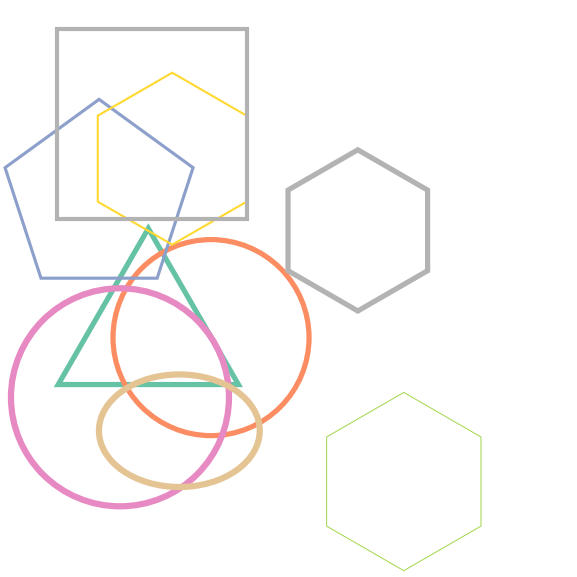[{"shape": "triangle", "thickness": 2.5, "radius": 0.9, "center": [0.257, 0.423]}, {"shape": "circle", "thickness": 2.5, "radius": 0.85, "center": [0.365, 0.415]}, {"shape": "pentagon", "thickness": 1.5, "radius": 0.86, "center": [0.172, 0.656]}, {"shape": "circle", "thickness": 3, "radius": 0.94, "center": [0.208, 0.311]}, {"shape": "hexagon", "thickness": 0.5, "radius": 0.77, "center": [0.699, 0.165]}, {"shape": "hexagon", "thickness": 1, "radius": 0.74, "center": [0.298, 0.724]}, {"shape": "oval", "thickness": 3, "radius": 0.7, "center": [0.311, 0.253]}, {"shape": "square", "thickness": 2, "radius": 0.82, "center": [0.264, 0.784]}, {"shape": "hexagon", "thickness": 2.5, "radius": 0.7, "center": [0.62, 0.6]}]